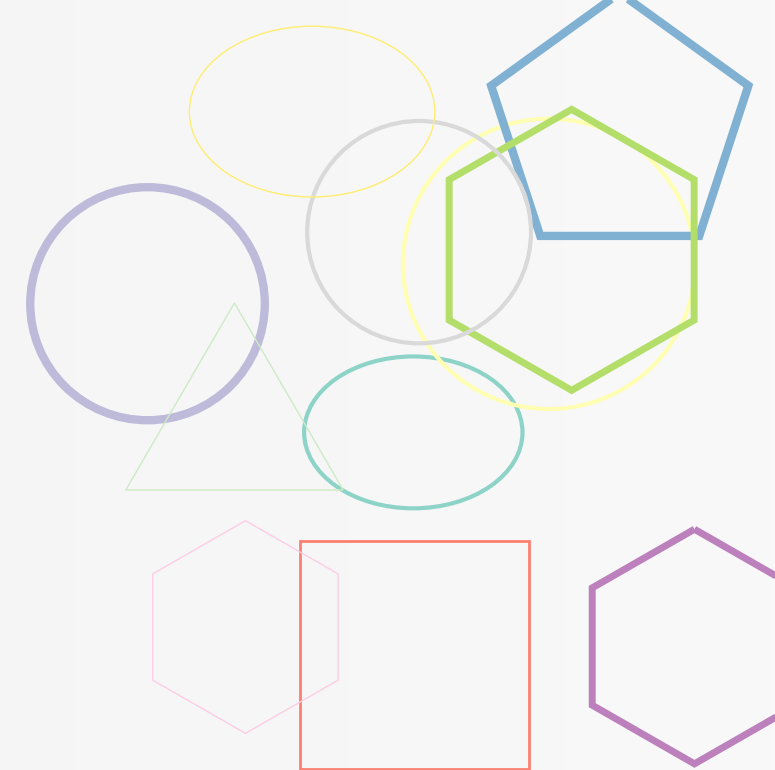[{"shape": "oval", "thickness": 1.5, "radius": 0.7, "center": [0.533, 0.438]}, {"shape": "circle", "thickness": 1.5, "radius": 0.94, "center": [0.708, 0.657]}, {"shape": "circle", "thickness": 3, "radius": 0.76, "center": [0.19, 0.606]}, {"shape": "square", "thickness": 1, "radius": 0.74, "center": [0.535, 0.149]}, {"shape": "pentagon", "thickness": 3, "radius": 0.87, "center": [0.8, 0.835]}, {"shape": "hexagon", "thickness": 2.5, "radius": 0.91, "center": [0.738, 0.676]}, {"shape": "hexagon", "thickness": 0.5, "radius": 0.69, "center": [0.317, 0.186]}, {"shape": "circle", "thickness": 1.5, "radius": 0.72, "center": [0.541, 0.698]}, {"shape": "hexagon", "thickness": 2.5, "radius": 0.76, "center": [0.896, 0.16]}, {"shape": "triangle", "thickness": 0.5, "radius": 0.81, "center": [0.303, 0.445]}, {"shape": "oval", "thickness": 0.5, "radius": 0.79, "center": [0.403, 0.855]}]